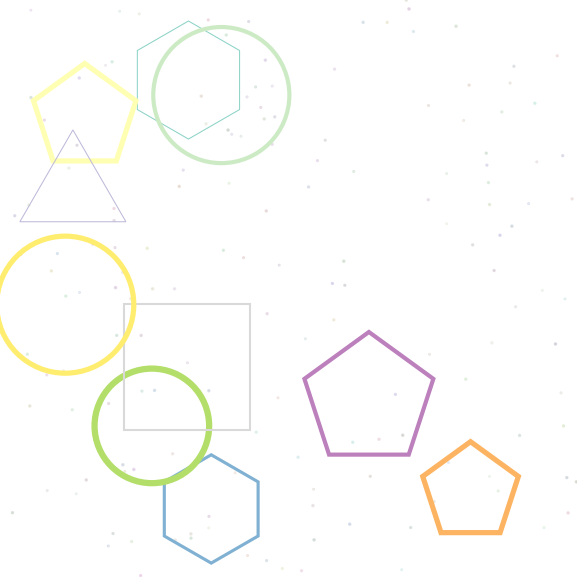[{"shape": "hexagon", "thickness": 0.5, "radius": 0.51, "center": [0.326, 0.861]}, {"shape": "pentagon", "thickness": 2.5, "radius": 0.47, "center": [0.147, 0.796]}, {"shape": "triangle", "thickness": 0.5, "radius": 0.53, "center": [0.126, 0.668]}, {"shape": "hexagon", "thickness": 1.5, "radius": 0.47, "center": [0.366, 0.118]}, {"shape": "pentagon", "thickness": 2.5, "radius": 0.44, "center": [0.815, 0.147]}, {"shape": "circle", "thickness": 3, "radius": 0.5, "center": [0.263, 0.262]}, {"shape": "square", "thickness": 1, "radius": 0.55, "center": [0.323, 0.364]}, {"shape": "pentagon", "thickness": 2, "radius": 0.59, "center": [0.639, 0.307]}, {"shape": "circle", "thickness": 2, "radius": 0.59, "center": [0.383, 0.834]}, {"shape": "circle", "thickness": 2.5, "radius": 0.59, "center": [0.113, 0.472]}]